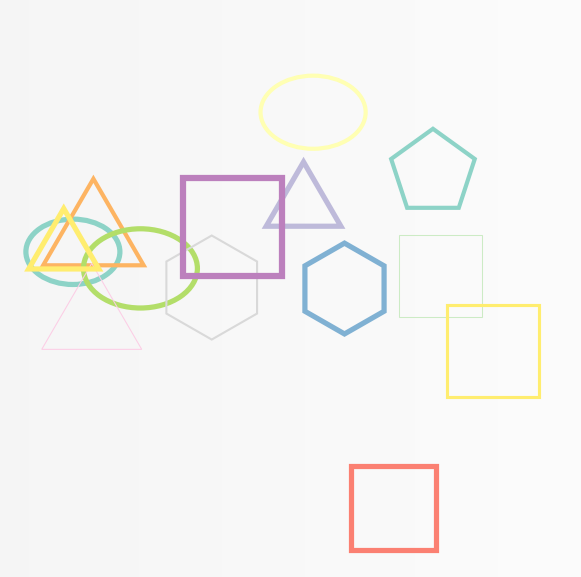[{"shape": "pentagon", "thickness": 2, "radius": 0.38, "center": [0.745, 0.7]}, {"shape": "oval", "thickness": 2.5, "radius": 0.4, "center": [0.125, 0.563]}, {"shape": "oval", "thickness": 2, "radius": 0.45, "center": [0.539, 0.805]}, {"shape": "triangle", "thickness": 2.5, "radius": 0.37, "center": [0.522, 0.644]}, {"shape": "square", "thickness": 2.5, "radius": 0.37, "center": [0.677, 0.119]}, {"shape": "hexagon", "thickness": 2.5, "radius": 0.39, "center": [0.593, 0.499]}, {"shape": "triangle", "thickness": 2, "radius": 0.5, "center": [0.161, 0.59]}, {"shape": "oval", "thickness": 2.5, "radius": 0.49, "center": [0.242, 0.534]}, {"shape": "triangle", "thickness": 0.5, "radius": 0.5, "center": [0.158, 0.444]}, {"shape": "hexagon", "thickness": 1, "radius": 0.45, "center": [0.364, 0.501]}, {"shape": "square", "thickness": 3, "radius": 0.43, "center": [0.4, 0.606]}, {"shape": "square", "thickness": 0.5, "radius": 0.36, "center": [0.758, 0.521]}, {"shape": "triangle", "thickness": 2.5, "radius": 0.35, "center": [0.11, 0.568]}, {"shape": "square", "thickness": 1.5, "radius": 0.4, "center": [0.849, 0.392]}]